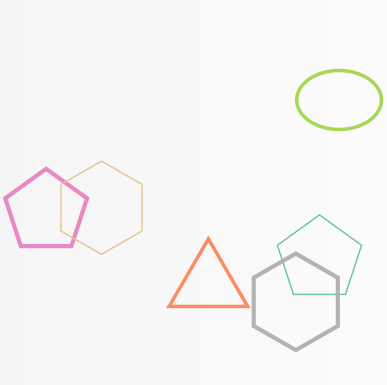[{"shape": "pentagon", "thickness": 1, "radius": 0.57, "center": [0.824, 0.328]}, {"shape": "triangle", "thickness": 2.5, "radius": 0.59, "center": [0.538, 0.263]}, {"shape": "pentagon", "thickness": 3, "radius": 0.56, "center": [0.119, 0.451]}, {"shape": "oval", "thickness": 2.5, "radius": 0.55, "center": [0.875, 0.74]}, {"shape": "hexagon", "thickness": 1, "radius": 0.6, "center": [0.262, 0.46]}, {"shape": "hexagon", "thickness": 3, "radius": 0.63, "center": [0.763, 0.216]}]